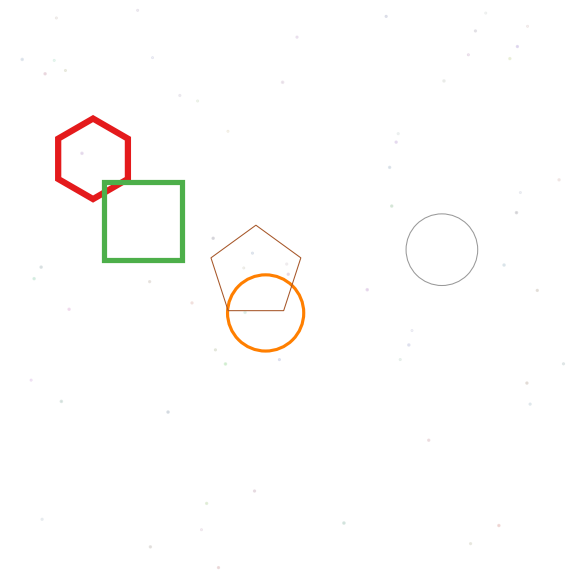[{"shape": "hexagon", "thickness": 3, "radius": 0.35, "center": [0.161, 0.724]}, {"shape": "square", "thickness": 2.5, "radius": 0.34, "center": [0.248, 0.616]}, {"shape": "circle", "thickness": 1.5, "radius": 0.33, "center": [0.46, 0.457]}, {"shape": "pentagon", "thickness": 0.5, "radius": 0.41, "center": [0.443, 0.527]}, {"shape": "circle", "thickness": 0.5, "radius": 0.31, "center": [0.765, 0.567]}]